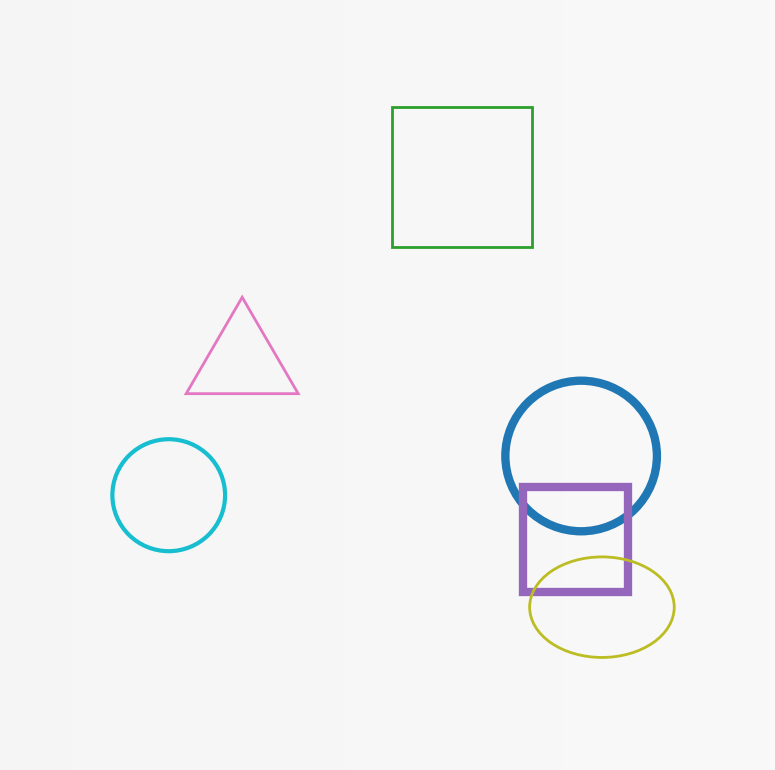[{"shape": "circle", "thickness": 3, "radius": 0.49, "center": [0.75, 0.408]}, {"shape": "square", "thickness": 1, "radius": 0.45, "center": [0.596, 0.77]}, {"shape": "square", "thickness": 3, "radius": 0.34, "center": [0.742, 0.299]}, {"shape": "triangle", "thickness": 1, "radius": 0.42, "center": [0.312, 0.53]}, {"shape": "oval", "thickness": 1, "radius": 0.47, "center": [0.777, 0.211]}, {"shape": "circle", "thickness": 1.5, "radius": 0.36, "center": [0.218, 0.357]}]